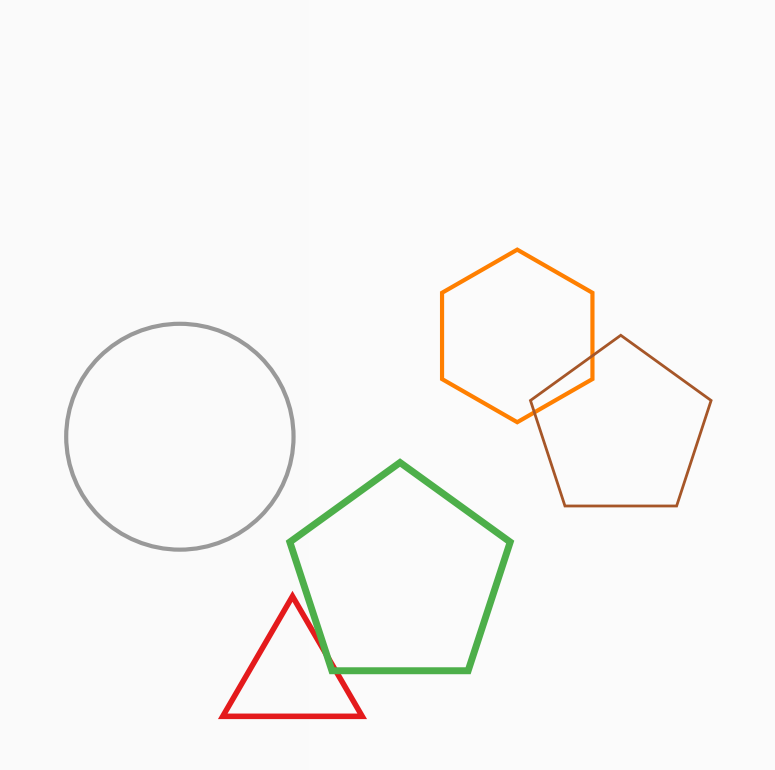[{"shape": "triangle", "thickness": 2, "radius": 0.52, "center": [0.377, 0.122]}, {"shape": "pentagon", "thickness": 2.5, "radius": 0.75, "center": [0.516, 0.25]}, {"shape": "hexagon", "thickness": 1.5, "radius": 0.56, "center": [0.667, 0.564]}, {"shape": "pentagon", "thickness": 1, "radius": 0.61, "center": [0.801, 0.442]}, {"shape": "circle", "thickness": 1.5, "radius": 0.73, "center": [0.232, 0.433]}]